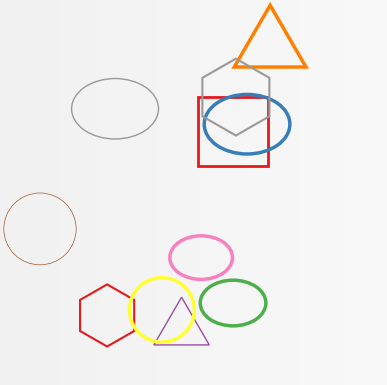[{"shape": "square", "thickness": 2, "radius": 0.45, "center": [0.602, 0.659]}, {"shape": "hexagon", "thickness": 1.5, "radius": 0.4, "center": [0.276, 0.181]}, {"shape": "oval", "thickness": 2.5, "radius": 0.55, "center": [0.638, 0.677]}, {"shape": "oval", "thickness": 2.5, "radius": 0.42, "center": [0.601, 0.213]}, {"shape": "triangle", "thickness": 1, "radius": 0.41, "center": [0.469, 0.145]}, {"shape": "triangle", "thickness": 2.5, "radius": 0.53, "center": [0.697, 0.879]}, {"shape": "circle", "thickness": 2.5, "radius": 0.42, "center": [0.418, 0.195]}, {"shape": "circle", "thickness": 0.5, "radius": 0.47, "center": [0.103, 0.405]}, {"shape": "oval", "thickness": 2.5, "radius": 0.4, "center": [0.519, 0.331]}, {"shape": "hexagon", "thickness": 1.5, "radius": 0.5, "center": [0.609, 0.748]}, {"shape": "oval", "thickness": 1, "radius": 0.56, "center": [0.297, 0.718]}]